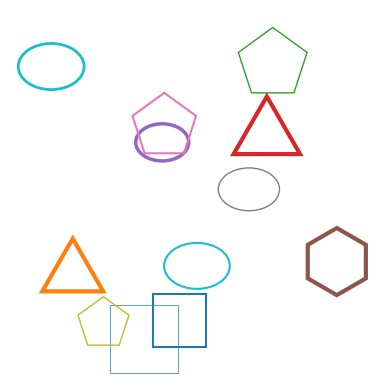[{"shape": "square", "thickness": 1.5, "radius": 0.34, "center": [0.466, 0.168]}, {"shape": "square", "thickness": 0.5, "radius": 0.44, "center": [0.373, 0.119]}, {"shape": "triangle", "thickness": 3, "radius": 0.46, "center": [0.189, 0.289]}, {"shape": "pentagon", "thickness": 1, "radius": 0.47, "center": [0.708, 0.835]}, {"shape": "triangle", "thickness": 3, "radius": 0.5, "center": [0.693, 0.65]}, {"shape": "oval", "thickness": 2.5, "radius": 0.34, "center": [0.421, 0.63]}, {"shape": "hexagon", "thickness": 3, "radius": 0.44, "center": [0.875, 0.321]}, {"shape": "pentagon", "thickness": 1.5, "radius": 0.43, "center": [0.427, 0.672]}, {"shape": "oval", "thickness": 1, "radius": 0.4, "center": [0.646, 0.508]}, {"shape": "pentagon", "thickness": 1, "radius": 0.35, "center": [0.269, 0.16]}, {"shape": "oval", "thickness": 2, "radius": 0.43, "center": [0.133, 0.827]}, {"shape": "oval", "thickness": 1.5, "radius": 0.43, "center": [0.512, 0.309]}]